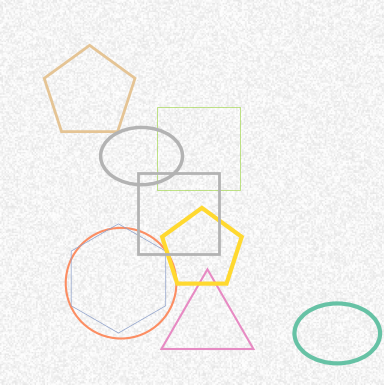[{"shape": "oval", "thickness": 3, "radius": 0.56, "center": [0.876, 0.134]}, {"shape": "circle", "thickness": 1.5, "radius": 0.72, "center": [0.314, 0.264]}, {"shape": "hexagon", "thickness": 0.5, "radius": 0.71, "center": [0.308, 0.277]}, {"shape": "triangle", "thickness": 1.5, "radius": 0.69, "center": [0.539, 0.162]}, {"shape": "square", "thickness": 0.5, "radius": 0.54, "center": [0.515, 0.615]}, {"shape": "pentagon", "thickness": 3, "radius": 0.54, "center": [0.524, 0.351]}, {"shape": "pentagon", "thickness": 2, "radius": 0.62, "center": [0.233, 0.758]}, {"shape": "square", "thickness": 2, "radius": 0.53, "center": [0.463, 0.445]}, {"shape": "oval", "thickness": 2.5, "radius": 0.53, "center": [0.368, 0.595]}]